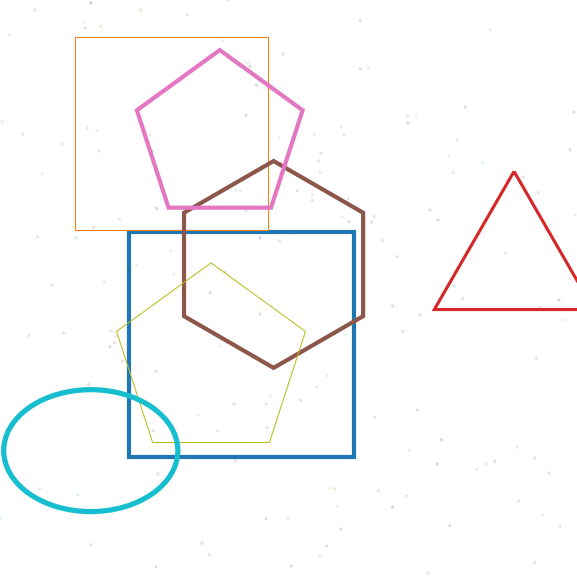[{"shape": "square", "thickness": 2, "radius": 0.97, "center": [0.417, 0.402]}, {"shape": "square", "thickness": 0.5, "radius": 0.84, "center": [0.297, 0.768]}, {"shape": "triangle", "thickness": 1.5, "radius": 0.8, "center": [0.89, 0.543]}, {"shape": "hexagon", "thickness": 2, "radius": 0.9, "center": [0.474, 0.541]}, {"shape": "pentagon", "thickness": 2, "radius": 0.75, "center": [0.381, 0.762]}, {"shape": "pentagon", "thickness": 0.5, "radius": 0.86, "center": [0.365, 0.372]}, {"shape": "oval", "thickness": 2.5, "radius": 0.75, "center": [0.157, 0.219]}]